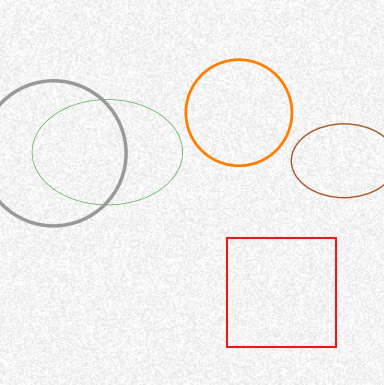[{"shape": "square", "thickness": 1.5, "radius": 0.71, "center": [0.731, 0.239]}, {"shape": "oval", "thickness": 0.5, "radius": 0.98, "center": [0.279, 0.605]}, {"shape": "circle", "thickness": 2, "radius": 0.69, "center": [0.621, 0.707]}, {"shape": "oval", "thickness": 1, "radius": 0.68, "center": [0.894, 0.582]}, {"shape": "circle", "thickness": 2.5, "radius": 0.94, "center": [0.139, 0.602]}]